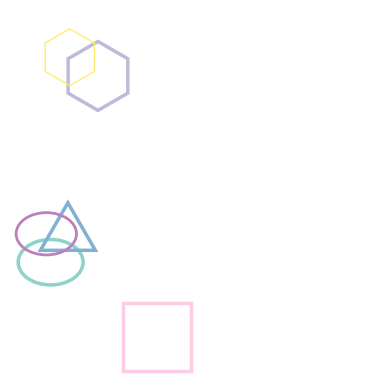[{"shape": "oval", "thickness": 2.5, "radius": 0.42, "center": [0.132, 0.319]}, {"shape": "hexagon", "thickness": 2.5, "radius": 0.45, "center": [0.254, 0.803]}, {"shape": "triangle", "thickness": 2.5, "radius": 0.41, "center": [0.176, 0.391]}, {"shape": "square", "thickness": 2.5, "radius": 0.44, "center": [0.408, 0.125]}, {"shape": "oval", "thickness": 2, "radius": 0.39, "center": [0.12, 0.393]}, {"shape": "hexagon", "thickness": 1, "radius": 0.37, "center": [0.181, 0.852]}]